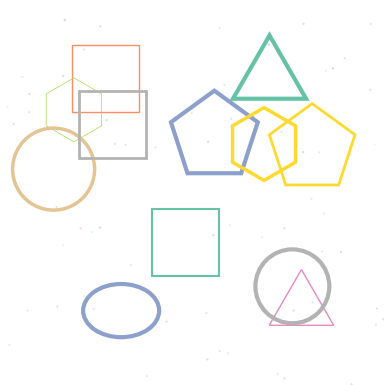[{"shape": "square", "thickness": 1.5, "radius": 0.43, "center": [0.482, 0.371]}, {"shape": "triangle", "thickness": 3, "radius": 0.55, "center": [0.7, 0.798]}, {"shape": "square", "thickness": 1, "radius": 0.43, "center": [0.274, 0.796]}, {"shape": "oval", "thickness": 3, "radius": 0.49, "center": [0.315, 0.193]}, {"shape": "pentagon", "thickness": 3, "radius": 0.59, "center": [0.557, 0.646]}, {"shape": "triangle", "thickness": 1, "radius": 0.48, "center": [0.783, 0.203]}, {"shape": "hexagon", "thickness": 0.5, "radius": 0.42, "center": [0.192, 0.715]}, {"shape": "pentagon", "thickness": 2, "radius": 0.58, "center": [0.811, 0.614]}, {"shape": "hexagon", "thickness": 2.5, "radius": 0.47, "center": [0.686, 0.626]}, {"shape": "circle", "thickness": 2.5, "radius": 0.53, "center": [0.139, 0.561]}, {"shape": "square", "thickness": 2, "radius": 0.43, "center": [0.293, 0.677]}, {"shape": "circle", "thickness": 3, "radius": 0.48, "center": [0.759, 0.256]}]